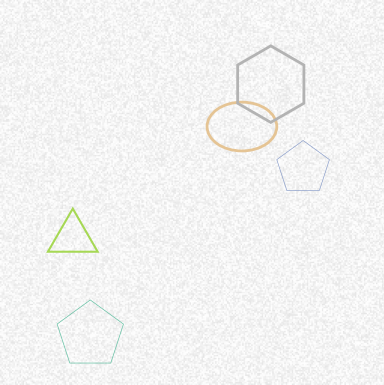[{"shape": "pentagon", "thickness": 0.5, "radius": 0.45, "center": [0.235, 0.13]}, {"shape": "pentagon", "thickness": 0.5, "radius": 0.36, "center": [0.787, 0.563]}, {"shape": "triangle", "thickness": 1.5, "radius": 0.37, "center": [0.189, 0.383]}, {"shape": "oval", "thickness": 2, "radius": 0.45, "center": [0.628, 0.671]}, {"shape": "hexagon", "thickness": 2, "radius": 0.5, "center": [0.703, 0.781]}]